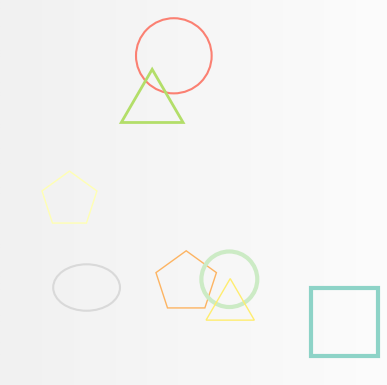[{"shape": "square", "thickness": 3, "radius": 0.44, "center": [0.889, 0.164]}, {"shape": "pentagon", "thickness": 1, "radius": 0.37, "center": [0.179, 0.481]}, {"shape": "circle", "thickness": 1.5, "radius": 0.49, "center": [0.449, 0.855]}, {"shape": "pentagon", "thickness": 1, "radius": 0.41, "center": [0.48, 0.267]}, {"shape": "triangle", "thickness": 2, "radius": 0.46, "center": [0.393, 0.728]}, {"shape": "oval", "thickness": 1.5, "radius": 0.43, "center": [0.223, 0.253]}, {"shape": "circle", "thickness": 3, "radius": 0.36, "center": [0.592, 0.275]}, {"shape": "triangle", "thickness": 1, "radius": 0.36, "center": [0.594, 0.204]}]